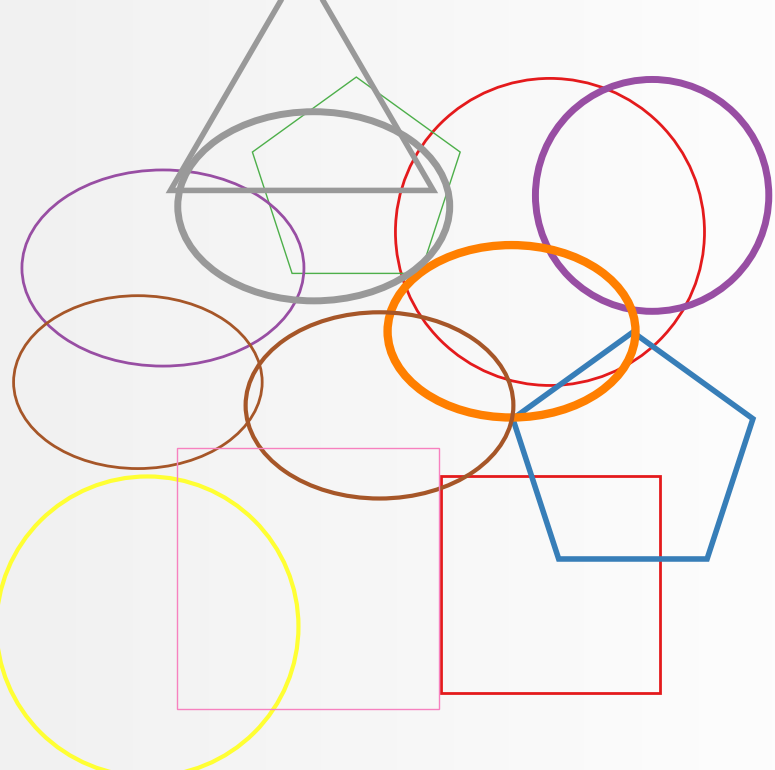[{"shape": "square", "thickness": 1, "radius": 0.71, "center": [0.71, 0.241]}, {"shape": "circle", "thickness": 1, "radius": 1.0, "center": [0.71, 0.699]}, {"shape": "pentagon", "thickness": 2, "radius": 0.81, "center": [0.817, 0.406]}, {"shape": "pentagon", "thickness": 0.5, "radius": 0.7, "center": [0.46, 0.759]}, {"shape": "circle", "thickness": 2.5, "radius": 0.75, "center": [0.841, 0.746]}, {"shape": "oval", "thickness": 1, "radius": 0.91, "center": [0.21, 0.652]}, {"shape": "oval", "thickness": 3, "radius": 0.8, "center": [0.66, 0.57]}, {"shape": "circle", "thickness": 1.5, "radius": 0.97, "center": [0.19, 0.186]}, {"shape": "oval", "thickness": 1, "radius": 0.8, "center": [0.178, 0.504]}, {"shape": "oval", "thickness": 1.5, "radius": 0.86, "center": [0.49, 0.474]}, {"shape": "square", "thickness": 0.5, "radius": 0.85, "center": [0.398, 0.249]}, {"shape": "triangle", "thickness": 2, "radius": 0.98, "center": [0.39, 0.851]}, {"shape": "oval", "thickness": 2.5, "radius": 0.88, "center": [0.405, 0.732]}]